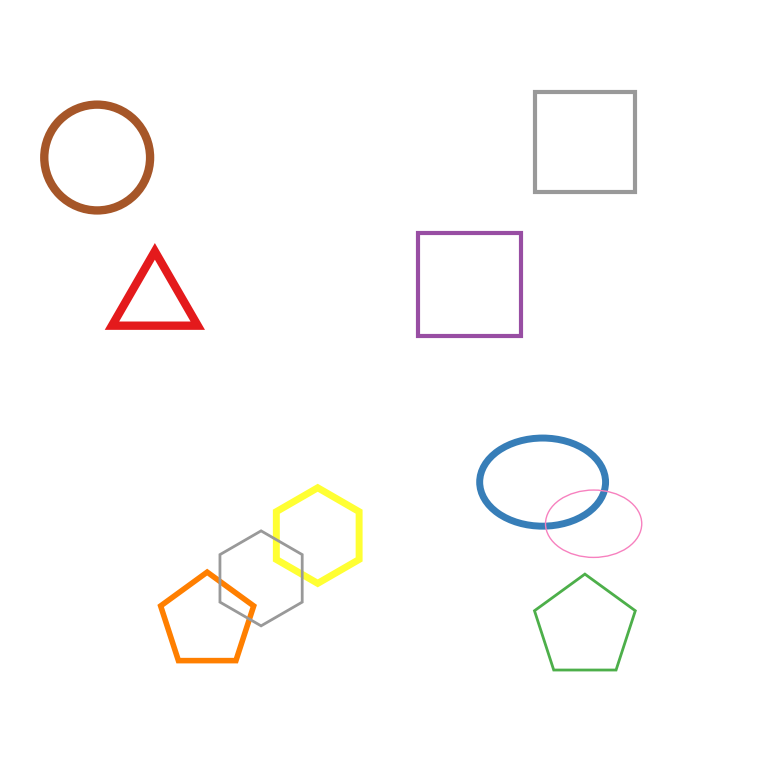[{"shape": "triangle", "thickness": 3, "radius": 0.32, "center": [0.201, 0.609]}, {"shape": "oval", "thickness": 2.5, "radius": 0.41, "center": [0.705, 0.374]}, {"shape": "pentagon", "thickness": 1, "radius": 0.34, "center": [0.76, 0.186]}, {"shape": "square", "thickness": 1.5, "radius": 0.34, "center": [0.61, 0.63]}, {"shape": "pentagon", "thickness": 2, "radius": 0.32, "center": [0.269, 0.193]}, {"shape": "hexagon", "thickness": 2.5, "radius": 0.31, "center": [0.413, 0.304]}, {"shape": "circle", "thickness": 3, "radius": 0.34, "center": [0.126, 0.795]}, {"shape": "oval", "thickness": 0.5, "radius": 0.31, "center": [0.771, 0.32]}, {"shape": "square", "thickness": 1.5, "radius": 0.32, "center": [0.759, 0.815]}, {"shape": "hexagon", "thickness": 1, "radius": 0.31, "center": [0.339, 0.249]}]